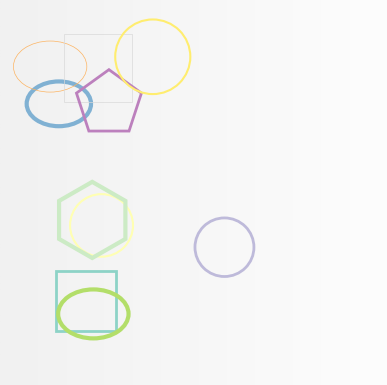[{"shape": "square", "thickness": 2, "radius": 0.39, "center": [0.223, 0.218]}, {"shape": "circle", "thickness": 1.5, "radius": 0.41, "center": [0.262, 0.415]}, {"shape": "circle", "thickness": 2, "radius": 0.38, "center": [0.579, 0.358]}, {"shape": "oval", "thickness": 3, "radius": 0.42, "center": [0.152, 0.73]}, {"shape": "oval", "thickness": 0.5, "radius": 0.47, "center": [0.129, 0.827]}, {"shape": "oval", "thickness": 3, "radius": 0.45, "center": [0.241, 0.185]}, {"shape": "square", "thickness": 0.5, "radius": 0.44, "center": [0.252, 0.823]}, {"shape": "pentagon", "thickness": 2, "radius": 0.44, "center": [0.281, 0.731]}, {"shape": "hexagon", "thickness": 3, "radius": 0.49, "center": [0.238, 0.429]}, {"shape": "circle", "thickness": 1.5, "radius": 0.48, "center": [0.394, 0.853]}]